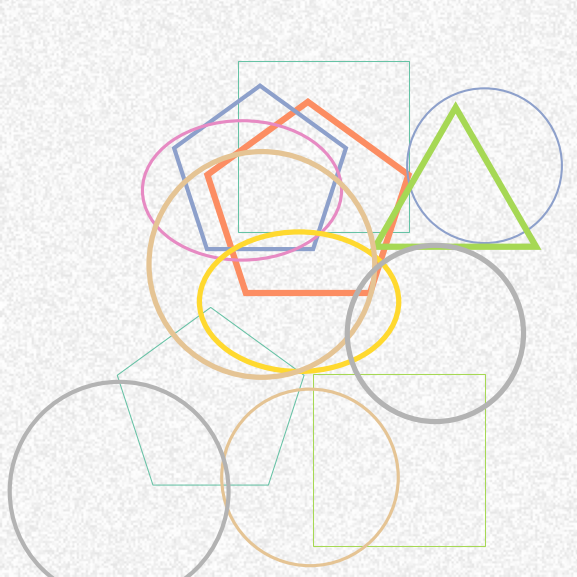[{"shape": "pentagon", "thickness": 0.5, "radius": 0.85, "center": [0.365, 0.297]}, {"shape": "square", "thickness": 0.5, "radius": 0.74, "center": [0.56, 0.746]}, {"shape": "pentagon", "thickness": 3, "radius": 0.91, "center": [0.533, 0.64]}, {"shape": "circle", "thickness": 1, "radius": 0.67, "center": [0.839, 0.712]}, {"shape": "pentagon", "thickness": 2, "radius": 0.78, "center": [0.45, 0.694]}, {"shape": "oval", "thickness": 1.5, "radius": 0.86, "center": [0.419, 0.669]}, {"shape": "triangle", "thickness": 3, "radius": 0.8, "center": [0.789, 0.652]}, {"shape": "square", "thickness": 0.5, "radius": 0.75, "center": [0.691, 0.203]}, {"shape": "oval", "thickness": 2.5, "radius": 0.86, "center": [0.518, 0.477]}, {"shape": "circle", "thickness": 1.5, "radius": 0.76, "center": [0.537, 0.172]}, {"shape": "circle", "thickness": 2.5, "radius": 0.98, "center": [0.453, 0.541]}, {"shape": "circle", "thickness": 2, "radius": 0.95, "center": [0.206, 0.148]}, {"shape": "circle", "thickness": 2.5, "radius": 0.76, "center": [0.754, 0.422]}]